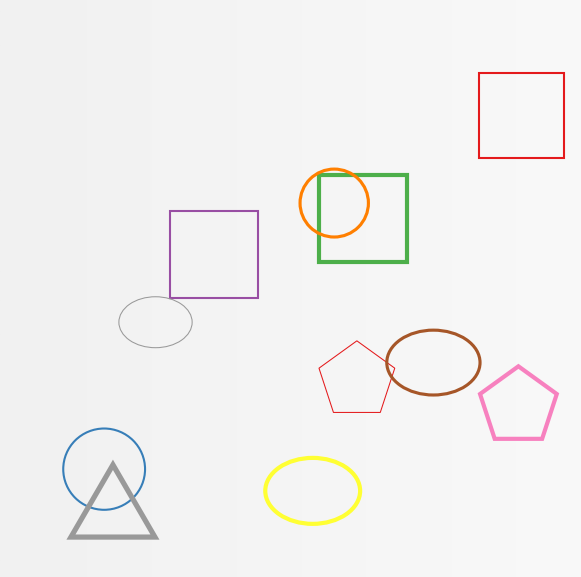[{"shape": "square", "thickness": 1, "radius": 0.37, "center": [0.898, 0.799]}, {"shape": "pentagon", "thickness": 0.5, "radius": 0.34, "center": [0.614, 0.34]}, {"shape": "circle", "thickness": 1, "radius": 0.35, "center": [0.179, 0.187]}, {"shape": "square", "thickness": 2, "radius": 0.38, "center": [0.625, 0.621]}, {"shape": "square", "thickness": 1, "radius": 0.38, "center": [0.369, 0.558]}, {"shape": "circle", "thickness": 1.5, "radius": 0.29, "center": [0.575, 0.648]}, {"shape": "oval", "thickness": 2, "radius": 0.41, "center": [0.538, 0.149]}, {"shape": "oval", "thickness": 1.5, "radius": 0.4, "center": [0.746, 0.371]}, {"shape": "pentagon", "thickness": 2, "radius": 0.35, "center": [0.892, 0.295]}, {"shape": "oval", "thickness": 0.5, "radius": 0.32, "center": [0.268, 0.441]}, {"shape": "triangle", "thickness": 2.5, "radius": 0.42, "center": [0.194, 0.111]}]